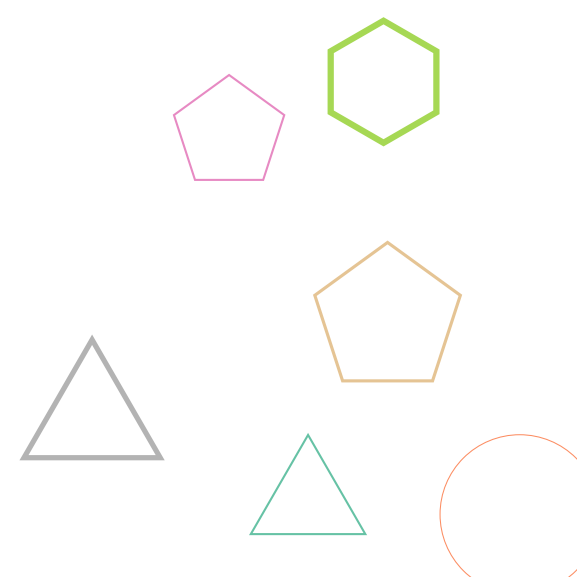[{"shape": "triangle", "thickness": 1, "radius": 0.57, "center": [0.533, 0.132]}, {"shape": "circle", "thickness": 0.5, "radius": 0.69, "center": [0.9, 0.108]}, {"shape": "pentagon", "thickness": 1, "radius": 0.5, "center": [0.397, 0.769]}, {"shape": "hexagon", "thickness": 3, "radius": 0.53, "center": [0.664, 0.857]}, {"shape": "pentagon", "thickness": 1.5, "radius": 0.66, "center": [0.671, 0.447]}, {"shape": "triangle", "thickness": 2.5, "radius": 0.68, "center": [0.159, 0.275]}]